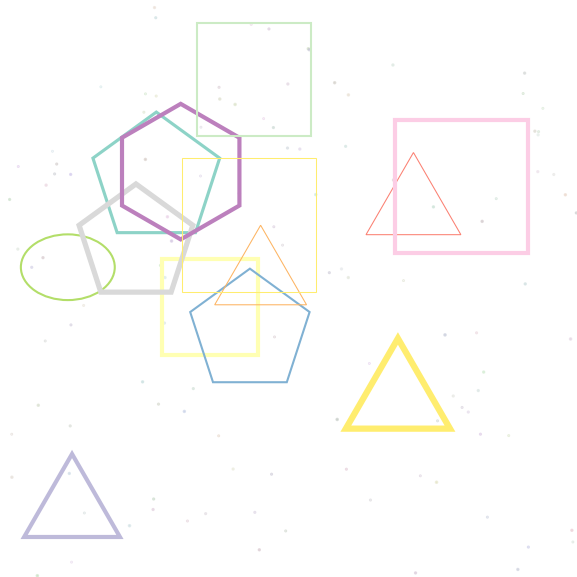[{"shape": "pentagon", "thickness": 1.5, "radius": 0.58, "center": [0.271, 0.69]}, {"shape": "square", "thickness": 2, "radius": 0.41, "center": [0.364, 0.468]}, {"shape": "triangle", "thickness": 2, "radius": 0.48, "center": [0.125, 0.117]}, {"shape": "triangle", "thickness": 0.5, "radius": 0.47, "center": [0.716, 0.64]}, {"shape": "pentagon", "thickness": 1, "radius": 0.54, "center": [0.433, 0.425]}, {"shape": "triangle", "thickness": 0.5, "radius": 0.46, "center": [0.451, 0.517]}, {"shape": "oval", "thickness": 1, "radius": 0.41, "center": [0.117, 0.536]}, {"shape": "square", "thickness": 2, "radius": 0.58, "center": [0.799, 0.676]}, {"shape": "pentagon", "thickness": 2.5, "radius": 0.52, "center": [0.235, 0.577]}, {"shape": "hexagon", "thickness": 2, "radius": 0.59, "center": [0.313, 0.702]}, {"shape": "square", "thickness": 1, "radius": 0.49, "center": [0.44, 0.862]}, {"shape": "square", "thickness": 0.5, "radius": 0.58, "center": [0.431, 0.61]}, {"shape": "triangle", "thickness": 3, "radius": 0.52, "center": [0.689, 0.309]}]